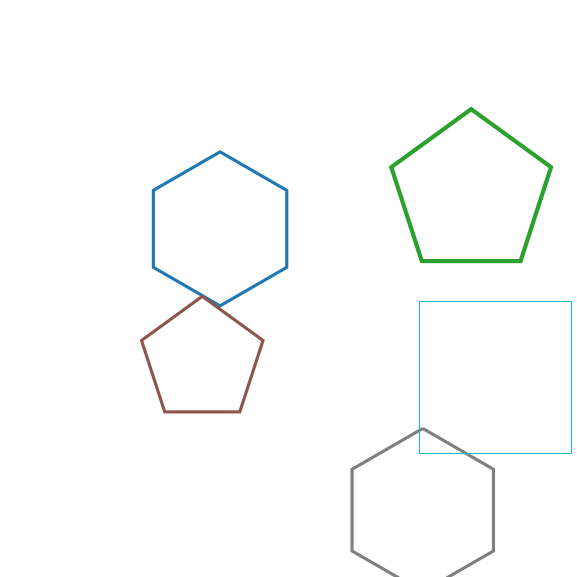[{"shape": "hexagon", "thickness": 1.5, "radius": 0.67, "center": [0.381, 0.603]}, {"shape": "pentagon", "thickness": 2, "radius": 0.73, "center": [0.816, 0.665]}, {"shape": "pentagon", "thickness": 1.5, "radius": 0.55, "center": [0.35, 0.375]}, {"shape": "hexagon", "thickness": 1.5, "radius": 0.71, "center": [0.732, 0.116]}, {"shape": "square", "thickness": 0.5, "radius": 0.66, "center": [0.857, 0.346]}]